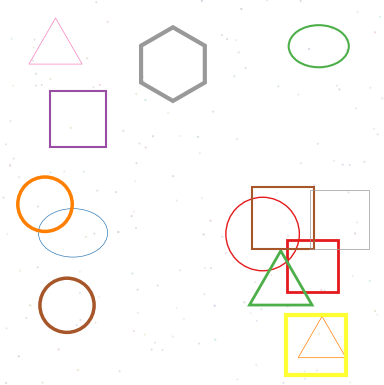[{"shape": "square", "thickness": 2, "radius": 0.33, "center": [0.812, 0.309]}, {"shape": "circle", "thickness": 1, "radius": 0.48, "center": [0.682, 0.392]}, {"shape": "oval", "thickness": 0.5, "radius": 0.45, "center": [0.19, 0.395]}, {"shape": "triangle", "thickness": 2, "radius": 0.47, "center": [0.729, 0.255]}, {"shape": "oval", "thickness": 1.5, "radius": 0.39, "center": [0.828, 0.88]}, {"shape": "square", "thickness": 1.5, "radius": 0.36, "center": [0.202, 0.691]}, {"shape": "circle", "thickness": 2.5, "radius": 0.35, "center": [0.117, 0.47]}, {"shape": "triangle", "thickness": 0.5, "radius": 0.36, "center": [0.836, 0.107]}, {"shape": "square", "thickness": 3, "radius": 0.39, "center": [0.821, 0.104]}, {"shape": "circle", "thickness": 2.5, "radius": 0.35, "center": [0.174, 0.207]}, {"shape": "square", "thickness": 1.5, "radius": 0.4, "center": [0.735, 0.433]}, {"shape": "triangle", "thickness": 0.5, "radius": 0.4, "center": [0.144, 0.873]}, {"shape": "hexagon", "thickness": 3, "radius": 0.48, "center": [0.449, 0.833]}, {"shape": "square", "thickness": 0.5, "radius": 0.38, "center": [0.883, 0.43]}]